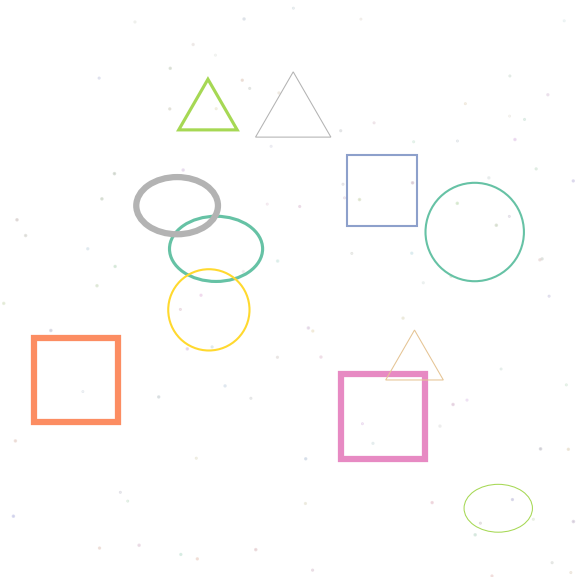[{"shape": "oval", "thickness": 1.5, "radius": 0.4, "center": [0.374, 0.568]}, {"shape": "circle", "thickness": 1, "radius": 0.43, "center": [0.822, 0.597]}, {"shape": "square", "thickness": 3, "radius": 0.36, "center": [0.132, 0.341]}, {"shape": "square", "thickness": 1, "radius": 0.31, "center": [0.661, 0.669]}, {"shape": "square", "thickness": 3, "radius": 0.37, "center": [0.663, 0.278]}, {"shape": "triangle", "thickness": 1.5, "radius": 0.29, "center": [0.36, 0.803]}, {"shape": "oval", "thickness": 0.5, "radius": 0.3, "center": [0.863, 0.119]}, {"shape": "circle", "thickness": 1, "radius": 0.35, "center": [0.362, 0.463]}, {"shape": "triangle", "thickness": 0.5, "radius": 0.29, "center": [0.718, 0.37]}, {"shape": "triangle", "thickness": 0.5, "radius": 0.38, "center": [0.508, 0.799]}, {"shape": "oval", "thickness": 3, "radius": 0.35, "center": [0.307, 0.643]}]